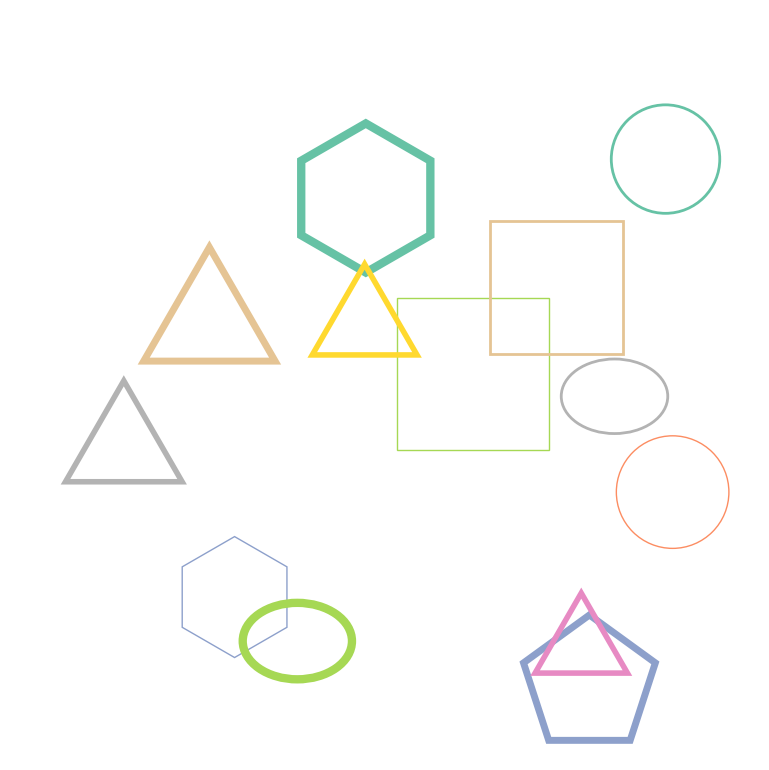[{"shape": "hexagon", "thickness": 3, "radius": 0.48, "center": [0.475, 0.743]}, {"shape": "circle", "thickness": 1, "radius": 0.35, "center": [0.864, 0.793]}, {"shape": "circle", "thickness": 0.5, "radius": 0.37, "center": [0.874, 0.361]}, {"shape": "hexagon", "thickness": 0.5, "radius": 0.39, "center": [0.305, 0.225]}, {"shape": "pentagon", "thickness": 2.5, "radius": 0.45, "center": [0.765, 0.111]}, {"shape": "triangle", "thickness": 2, "radius": 0.35, "center": [0.755, 0.16]}, {"shape": "oval", "thickness": 3, "radius": 0.35, "center": [0.386, 0.167]}, {"shape": "square", "thickness": 0.5, "radius": 0.49, "center": [0.614, 0.514]}, {"shape": "triangle", "thickness": 2, "radius": 0.39, "center": [0.474, 0.578]}, {"shape": "square", "thickness": 1, "radius": 0.43, "center": [0.723, 0.626]}, {"shape": "triangle", "thickness": 2.5, "radius": 0.49, "center": [0.272, 0.58]}, {"shape": "triangle", "thickness": 2, "radius": 0.44, "center": [0.161, 0.418]}, {"shape": "oval", "thickness": 1, "radius": 0.35, "center": [0.798, 0.485]}]